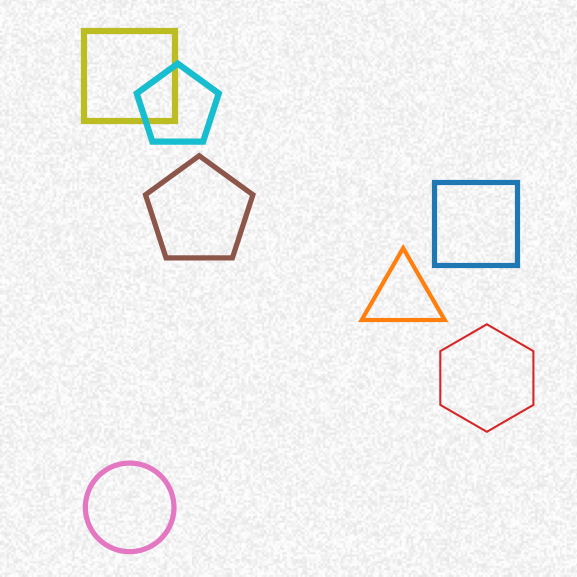[{"shape": "square", "thickness": 2.5, "radius": 0.36, "center": [0.824, 0.612]}, {"shape": "triangle", "thickness": 2, "radius": 0.41, "center": [0.698, 0.486]}, {"shape": "hexagon", "thickness": 1, "radius": 0.47, "center": [0.843, 0.345]}, {"shape": "pentagon", "thickness": 2.5, "radius": 0.49, "center": [0.345, 0.632]}, {"shape": "circle", "thickness": 2.5, "radius": 0.38, "center": [0.225, 0.121]}, {"shape": "square", "thickness": 3, "radius": 0.39, "center": [0.224, 0.868]}, {"shape": "pentagon", "thickness": 3, "radius": 0.37, "center": [0.308, 0.814]}]